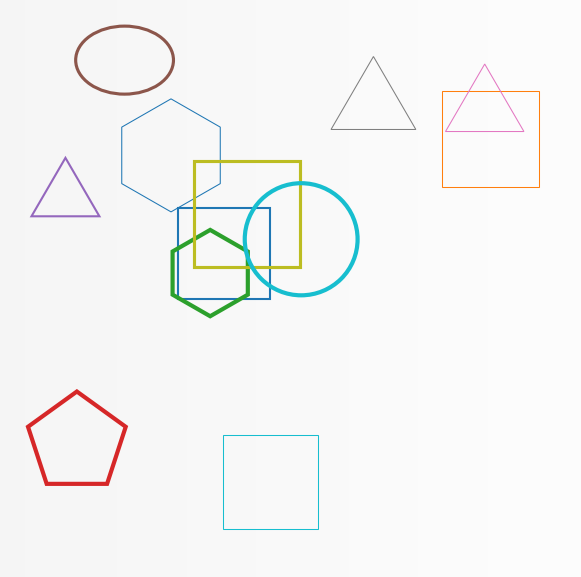[{"shape": "square", "thickness": 1, "radius": 0.4, "center": [0.385, 0.56]}, {"shape": "hexagon", "thickness": 0.5, "radius": 0.49, "center": [0.294, 0.73]}, {"shape": "square", "thickness": 0.5, "radius": 0.41, "center": [0.844, 0.759]}, {"shape": "hexagon", "thickness": 2, "radius": 0.37, "center": [0.362, 0.526]}, {"shape": "pentagon", "thickness": 2, "radius": 0.44, "center": [0.132, 0.233]}, {"shape": "triangle", "thickness": 1, "radius": 0.34, "center": [0.113, 0.658]}, {"shape": "oval", "thickness": 1.5, "radius": 0.42, "center": [0.214, 0.895]}, {"shape": "triangle", "thickness": 0.5, "radius": 0.39, "center": [0.834, 0.81]}, {"shape": "triangle", "thickness": 0.5, "radius": 0.42, "center": [0.642, 0.817]}, {"shape": "square", "thickness": 1.5, "radius": 0.46, "center": [0.425, 0.629]}, {"shape": "circle", "thickness": 2, "radius": 0.49, "center": [0.518, 0.585]}, {"shape": "square", "thickness": 0.5, "radius": 0.41, "center": [0.466, 0.164]}]